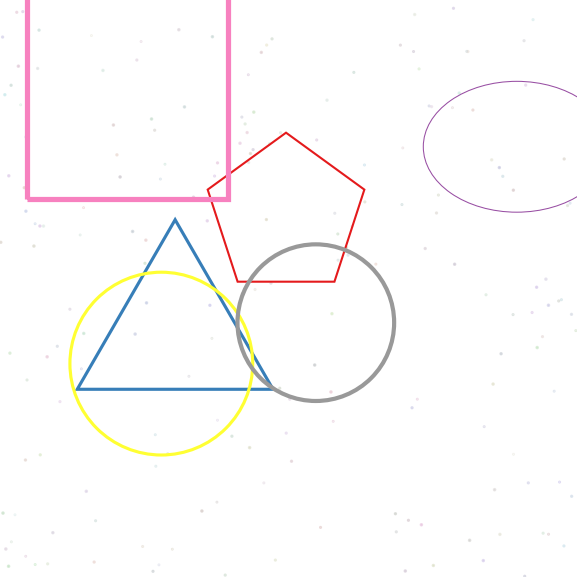[{"shape": "pentagon", "thickness": 1, "radius": 0.71, "center": [0.495, 0.627]}, {"shape": "triangle", "thickness": 1.5, "radius": 0.98, "center": [0.303, 0.423]}, {"shape": "oval", "thickness": 0.5, "radius": 0.81, "center": [0.895, 0.745]}, {"shape": "circle", "thickness": 1.5, "radius": 0.79, "center": [0.279, 0.37]}, {"shape": "square", "thickness": 2.5, "radius": 0.87, "center": [0.221, 0.827]}, {"shape": "circle", "thickness": 2, "radius": 0.68, "center": [0.547, 0.44]}]